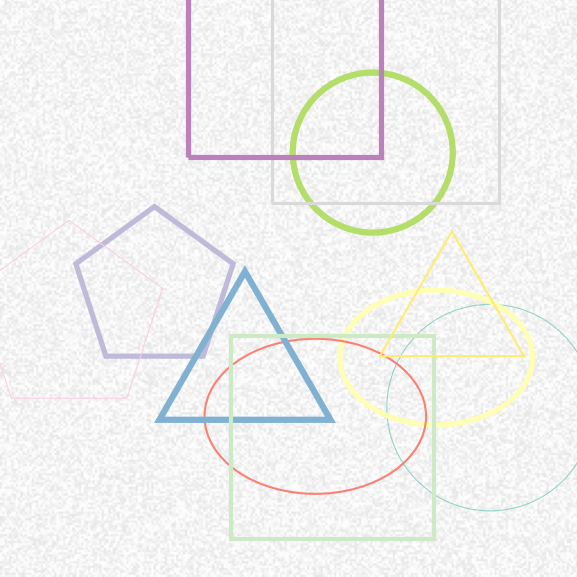[{"shape": "circle", "thickness": 0.5, "radius": 0.89, "center": [0.849, 0.293]}, {"shape": "oval", "thickness": 2.5, "radius": 0.83, "center": [0.755, 0.38]}, {"shape": "pentagon", "thickness": 2.5, "radius": 0.72, "center": [0.268, 0.498]}, {"shape": "oval", "thickness": 1, "radius": 0.96, "center": [0.546, 0.278]}, {"shape": "triangle", "thickness": 3, "radius": 0.86, "center": [0.424, 0.358]}, {"shape": "circle", "thickness": 3, "radius": 0.69, "center": [0.645, 0.735]}, {"shape": "pentagon", "thickness": 0.5, "radius": 0.85, "center": [0.119, 0.447]}, {"shape": "square", "thickness": 1.5, "radius": 0.99, "center": [0.668, 0.844]}, {"shape": "square", "thickness": 2.5, "radius": 0.83, "center": [0.493, 0.893]}, {"shape": "square", "thickness": 2, "radius": 0.88, "center": [0.576, 0.242]}, {"shape": "triangle", "thickness": 1, "radius": 0.72, "center": [0.783, 0.454]}]